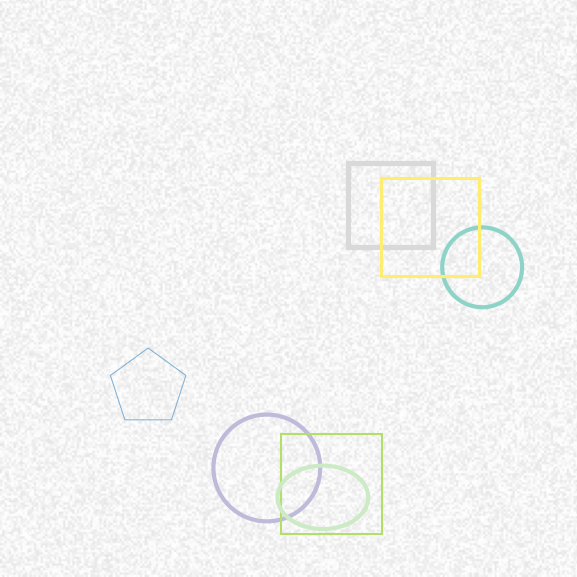[{"shape": "circle", "thickness": 2, "radius": 0.35, "center": [0.835, 0.536]}, {"shape": "circle", "thickness": 2, "radius": 0.46, "center": [0.462, 0.189]}, {"shape": "pentagon", "thickness": 0.5, "radius": 0.34, "center": [0.257, 0.328]}, {"shape": "square", "thickness": 1, "radius": 0.44, "center": [0.574, 0.161]}, {"shape": "square", "thickness": 2.5, "radius": 0.37, "center": [0.676, 0.644]}, {"shape": "oval", "thickness": 2, "radius": 0.39, "center": [0.559, 0.138]}, {"shape": "square", "thickness": 1.5, "radius": 0.43, "center": [0.745, 0.606]}]